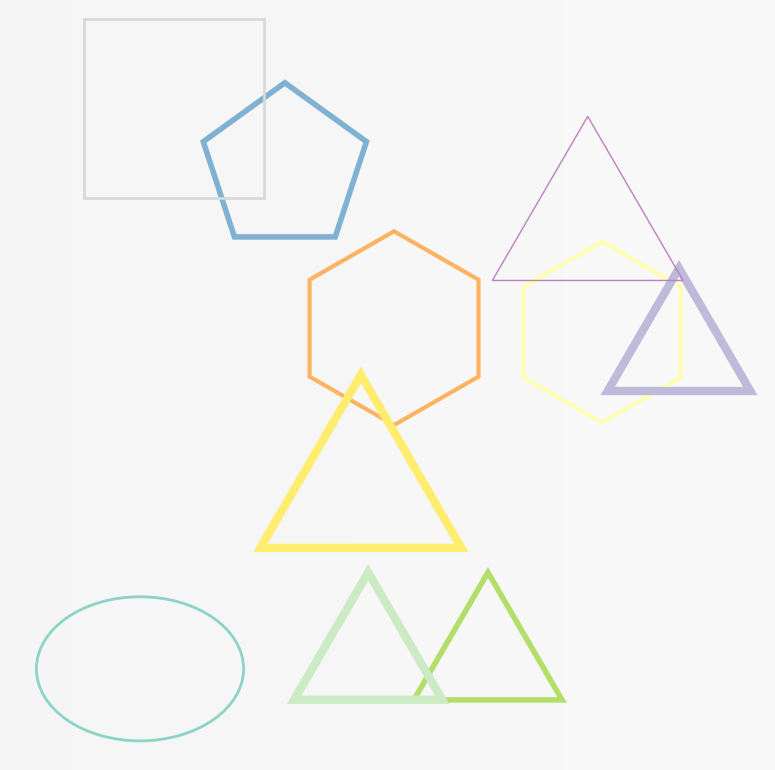[{"shape": "oval", "thickness": 1, "radius": 0.67, "center": [0.181, 0.131]}, {"shape": "hexagon", "thickness": 1.5, "radius": 0.59, "center": [0.777, 0.569]}, {"shape": "triangle", "thickness": 3, "radius": 0.53, "center": [0.876, 0.545]}, {"shape": "pentagon", "thickness": 2, "radius": 0.55, "center": [0.368, 0.782]}, {"shape": "hexagon", "thickness": 1.5, "radius": 0.63, "center": [0.508, 0.574]}, {"shape": "triangle", "thickness": 2, "radius": 0.55, "center": [0.63, 0.146]}, {"shape": "square", "thickness": 1, "radius": 0.58, "center": [0.224, 0.859]}, {"shape": "triangle", "thickness": 0.5, "radius": 0.71, "center": [0.758, 0.707]}, {"shape": "triangle", "thickness": 3, "radius": 0.55, "center": [0.475, 0.146]}, {"shape": "triangle", "thickness": 3, "radius": 0.75, "center": [0.466, 0.363]}]